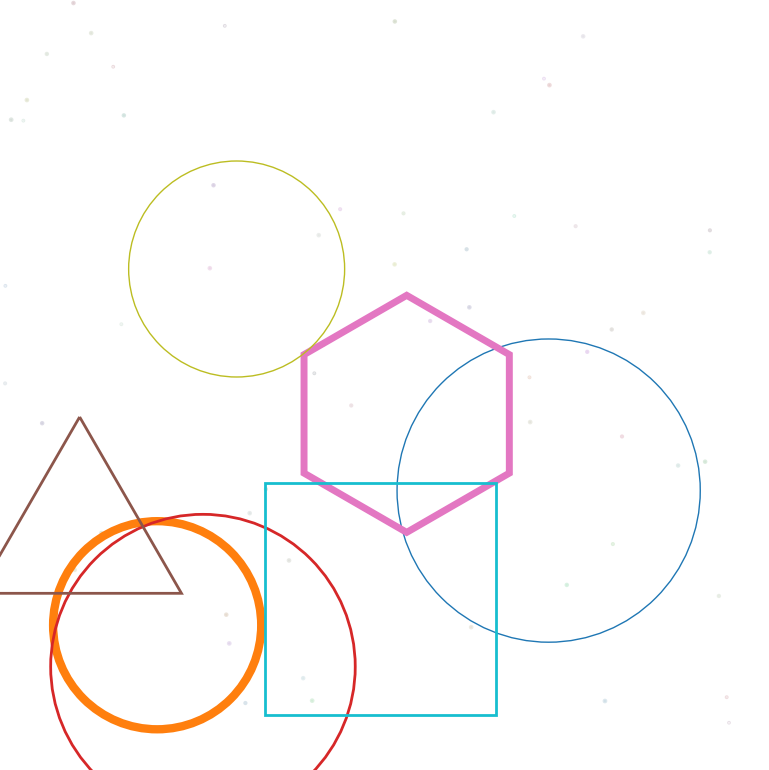[{"shape": "circle", "thickness": 0.5, "radius": 0.98, "center": [0.713, 0.363]}, {"shape": "circle", "thickness": 3, "radius": 0.68, "center": [0.204, 0.188]}, {"shape": "circle", "thickness": 1, "radius": 0.99, "center": [0.264, 0.134]}, {"shape": "triangle", "thickness": 1, "radius": 0.76, "center": [0.103, 0.306]}, {"shape": "hexagon", "thickness": 2.5, "radius": 0.77, "center": [0.528, 0.463]}, {"shape": "circle", "thickness": 0.5, "radius": 0.7, "center": [0.307, 0.651]}, {"shape": "square", "thickness": 1, "radius": 0.75, "center": [0.494, 0.222]}]